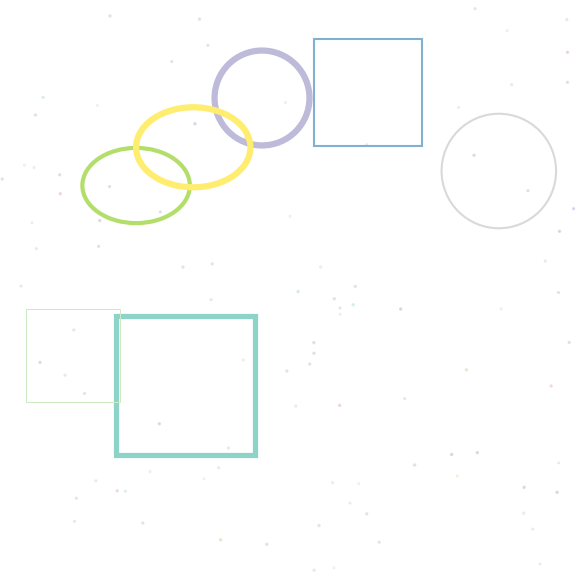[{"shape": "square", "thickness": 2.5, "radius": 0.6, "center": [0.321, 0.332]}, {"shape": "circle", "thickness": 3, "radius": 0.41, "center": [0.454, 0.829]}, {"shape": "square", "thickness": 1, "radius": 0.47, "center": [0.637, 0.839]}, {"shape": "oval", "thickness": 2, "radius": 0.47, "center": [0.236, 0.678]}, {"shape": "circle", "thickness": 1, "radius": 0.5, "center": [0.864, 0.703]}, {"shape": "square", "thickness": 0.5, "radius": 0.4, "center": [0.126, 0.384]}, {"shape": "oval", "thickness": 3, "radius": 0.49, "center": [0.335, 0.744]}]